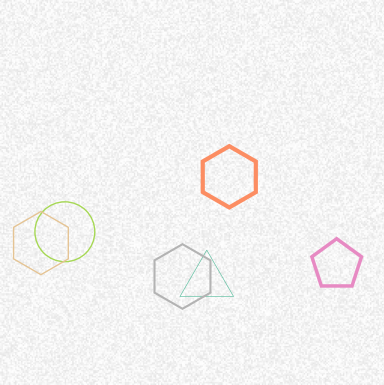[{"shape": "triangle", "thickness": 0.5, "radius": 0.4, "center": [0.537, 0.27]}, {"shape": "hexagon", "thickness": 3, "radius": 0.4, "center": [0.596, 0.541]}, {"shape": "pentagon", "thickness": 2.5, "radius": 0.34, "center": [0.875, 0.312]}, {"shape": "circle", "thickness": 1, "radius": 0.39, "center": [0.168, 0.398]}, {"shape": "hexagon", "thickness": 1, "radius": 0.41, "center": [0.106, 0.369]}, {"shape": "hexagon", "thickness": 1.5, "radius": 0.42, "center": [0.474, 0.282]}]